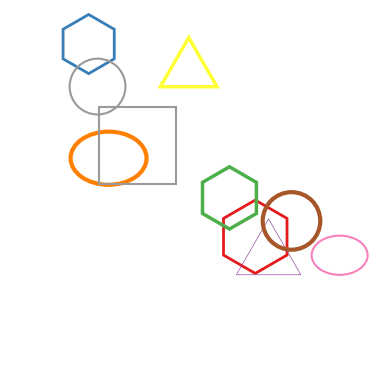[{"shape": "hexagon", "thickness": 2, "radius": 0.48, "center": [0.663, 0.385]}, {"shape": "hexagon", "thickness": 2, "radius": 0.38, "center": [0.23, 0.886]}, {"shape": "hexagon", "thickness": 2.5, "radius": 0.4, "center": [0.596, 0.486]}, {"shape": "triangle", "thickness": 0.5, "radius": 0.48, "center": [0.698, 0.335]}, {"shape": "oval", "thickness": 3, "radius": 0.49, "center": [0.282, 0.589]}, {"shape": "triangle", "thickness": 2.5, "radius": 0.42, "center": [0.49, 0.817]}, {"shape": "circle", "thickness": 3, "radius": 0.37, "center": [0.757, 0.426]}, {"shape": "oval", "thickness": 1.5, "radius": 0.36, "center": [0.882, 0.337]}, {"shape": "circle", "thickness": 1.5, "radius": 0.36, "center": [0.253, 0.775]}, {"shape": "square", "thickness": 1.5, "radius": 0.5, "center": [0.357, 0.622]}]